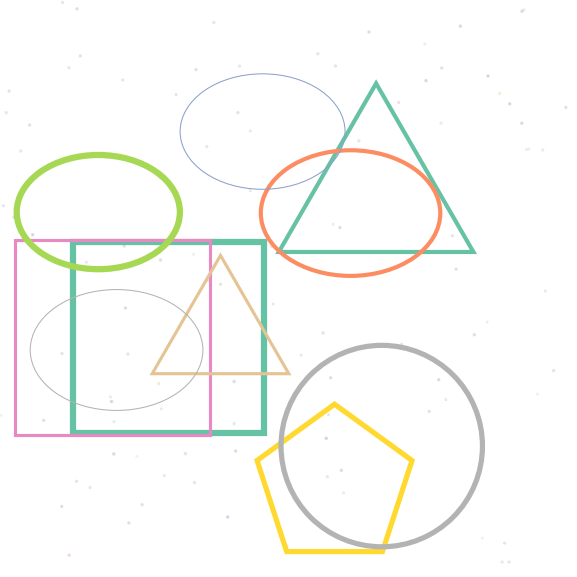[{"shape": "square", "thickness": 3, "radius": 0.83, "center": [0.292, 0.415]}, {"shape": "triangle", "thickness": 2, "radius": 0.97, "center": [0.651, 0.66]}, {"shape": "oval", "thickness": 2, "radius": 0.78, "center": [0.607, 0.63]}, {"shape": "oval", "thickness": 0.5, "radius": 0.71, "center": [0.455, 0.771]}, {"shape": "square", "thickness": 1.5, "radius": 0.84, "center": [0.195, 0.414]}, {"shape": "oval", "thickness": 3, "radius": 0.71, "center": [0.17, 0.632]}, {"shape": "pentagon", "thickness": 2.5, "radius": 0.71, "center": [0.579, 0.158]}, {"shape": "triangle", "thickness": 1.5, "radius": 0.68, "center": [0.382, 0.42]}, {"shape": "circle", "thickness": 2.5, "radius": 0.87, "center": [0.661, 0.227]}, {"shape": "oval", "thickness": 0.5, "radius": 0.75, "center": [0.202, 0.393]}]